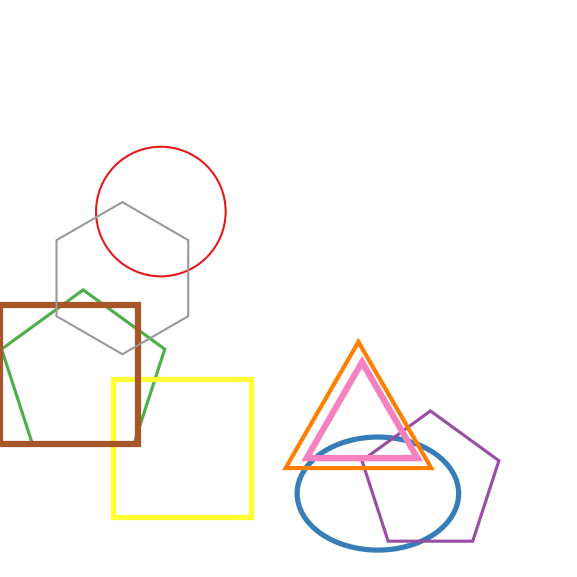[{"shape": "circle", "thickness": 1, "radius": 0.56, "center": [0.279, 0.633]}, {"shape": "oval", "thickness": 2.5, "radius": 0.7, "center": [0.654, 0.144]}, {"shape": "pentagon", "thickness": 1.5, "radius": 0.74, "center": [0.144, 0.349]}, {"shape": "pentagon", "thickness": 1.5, "radius": 0.62, "center": [0.745, 0.163]}, {"shape": "triangle", "thickness": 2, "radius": 0.73, "center": [0.621, 0.261]}, {"shape": "square", "thickness": 2.5, "radius": 0.6, "center": [0.315, 0.223]}, {"shape": "square", "thickness": 3, "radius": 0.6, "center": [0.12, 0.351]}, {"shape": "triangle", "thickness": 3, "radius": 0.55, "center": [0.627, 0.261]}, {"shape": "hexagon", "thickness": 1, "radius": 0.66, "center": [0.212, 0.517]}]